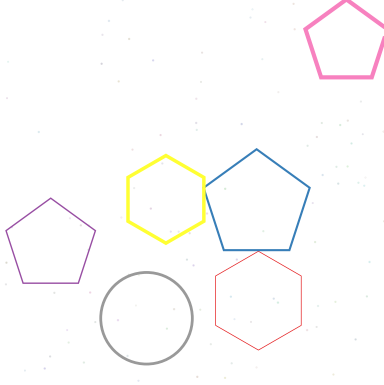[{"shape": "hexagon", "thickness": 0.5, "radius": 0.64, "center": [0.671, 0.219]}, {"shape": "pentagon", "thickness": 1.5, "radius": 0.72, "center": [0.667, 0.467]}, {"shape": "pentagon", "thickness": 1, "radius": 0.61, "center": [0.132, 0.363]}, {"shape": "hexagon", "thickness": 2.5, "radius": 0.57, "center": [0.431, 0.482]}, {"shape": "pentagon", "thickness": 3, "radius": 0.56, "center": [0.9, 0.89]}, {"shape": "circle", "thickness": 2, "radius": 0.59, "center": [0.381, 0.173]}]